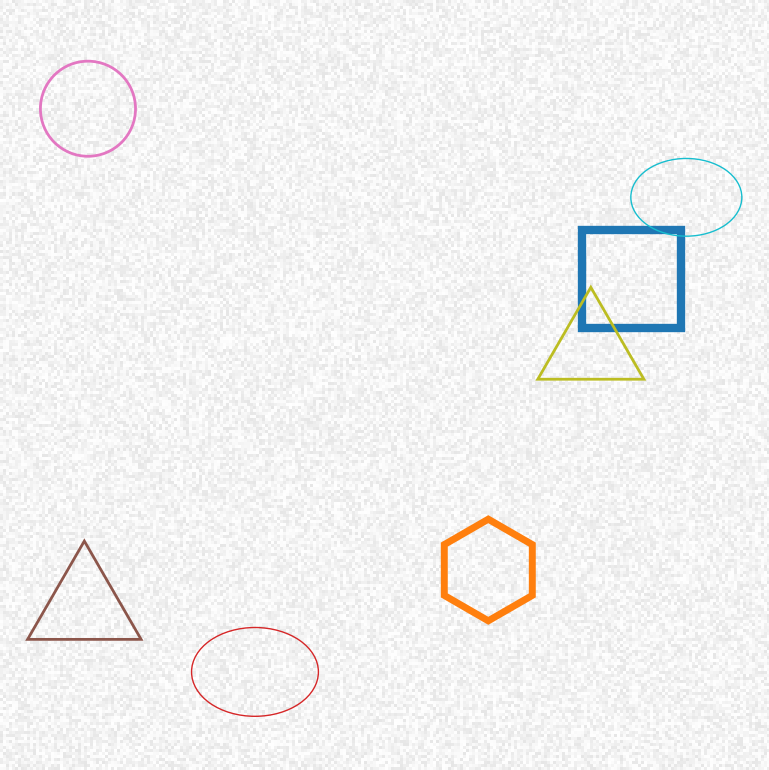[{"shape": "square", "thickness": 3, "radius": 0.32, "center": [0.82, 0.637]}, {"shape": "hexagon", "thickness": 2.5, "radius": 0.33, "center": [0.634, 0.26]}, {"shape": "oval", "thickness": 0.5, "radius": 0.41, "center": [0.331, 0.127]}, {"shape": "triangle", "thickness": 1, "radius": 0.43, "center": [0.11, 0.212]}, {"shape": "circle", "thickness": 1, "radius": 0.31, "center": [0.114, 0.859]}, {"shape": "triangle", "thickness": 1, "radius": 0.4, "center": [0.767, 0.547]}, {"shape": "oval", "thickness": 0.5, "radius": 0.36, "center": [0.891, 0.744]}]